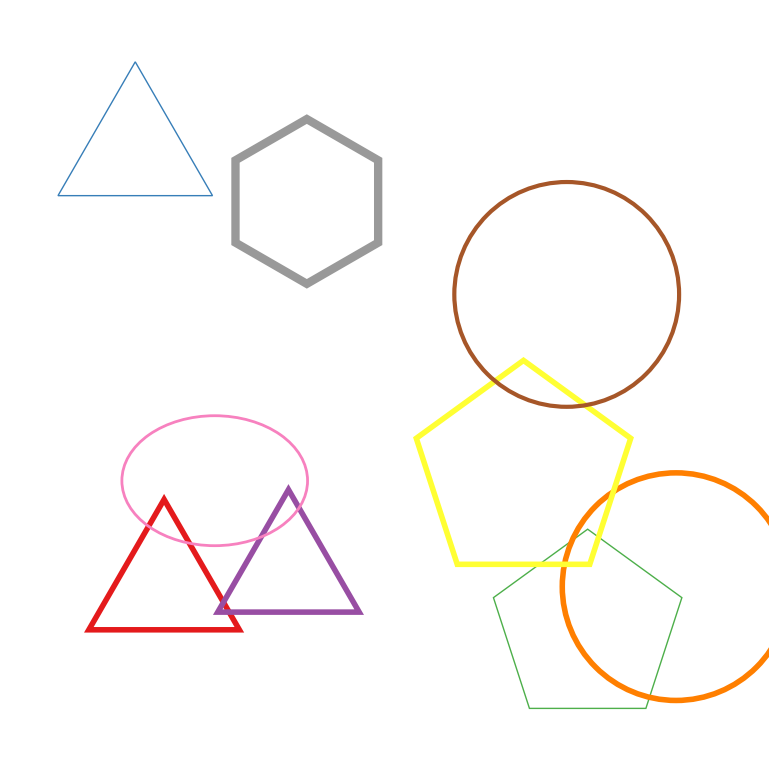[{"shape": "triangle", "thickness": 2, "radius": 0.56, "center": [0.213, 0.239]}, {"shape": "triangle", "thickness": 0.5, "radius": 0.58, "center": [0.176, 0.804]}, {"shape": "pentagon", "thickness": 0.5, "radius": 0.64, "center": [0.763, 0.184]}, {"shape": "triangle", "thickness": 2, "radius": 0.53, "center": [0.375, 0.258]}, {"shape": "circle", "thickness": 2, "radius": 0.74, "center": [0.878, 0.238]}, {"shape": "pentagon", "thickness": 2, "radius": 0.73, "center": [0.68, 0.386]}, {"shape": "circle", "thickness": 1.5, "radius": 0.73, "center": [0.736, 0.618]}, {"shape": "oval", "thickness": 1, "radius": 0.6, "center": [0.279, 0.376]}, {"shape": "hexagon", "thickness": 3, "radius": 0.53, "center": [0.398, 0.738]}]